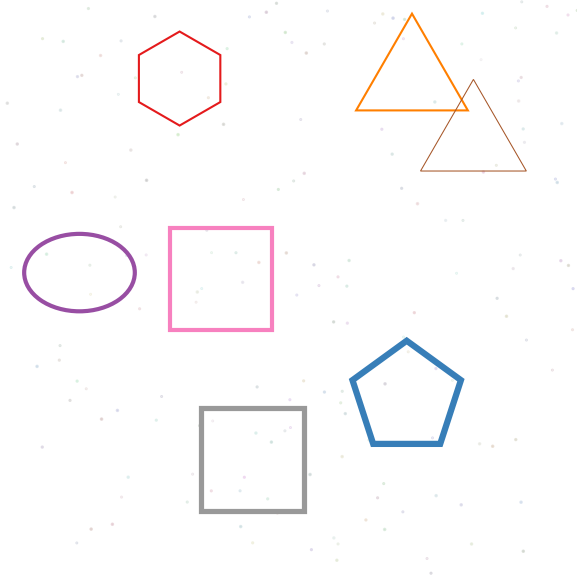[{"shape": "hexagon", "thickness": 1, "radius": 0.41, "center": [0.311, 0.863]}, {"shape": "pentagon", "thickness": 3, "radius": 0.49, "center": [0.704, 0.31]}, {"shape": "oval", "thickness": 2, "radius": 0.48, "center": [0.138, 0.527]}, {"shape": "triangle", "thickness": 1, "radius": 0.56, "center": [0.713, 0.864]}, {"shape": "triangle", "thickness": 0.5, "radius": 0.53, "center": [0.82, 0.756]}, {"shape": "square", "thickness": 2, "radius": 0.44, "center": [0.383, 0.516]}, {"shape": "square", "thickness": 2.5, "radius": 0.45, "center": [0.437, 0.203]}]